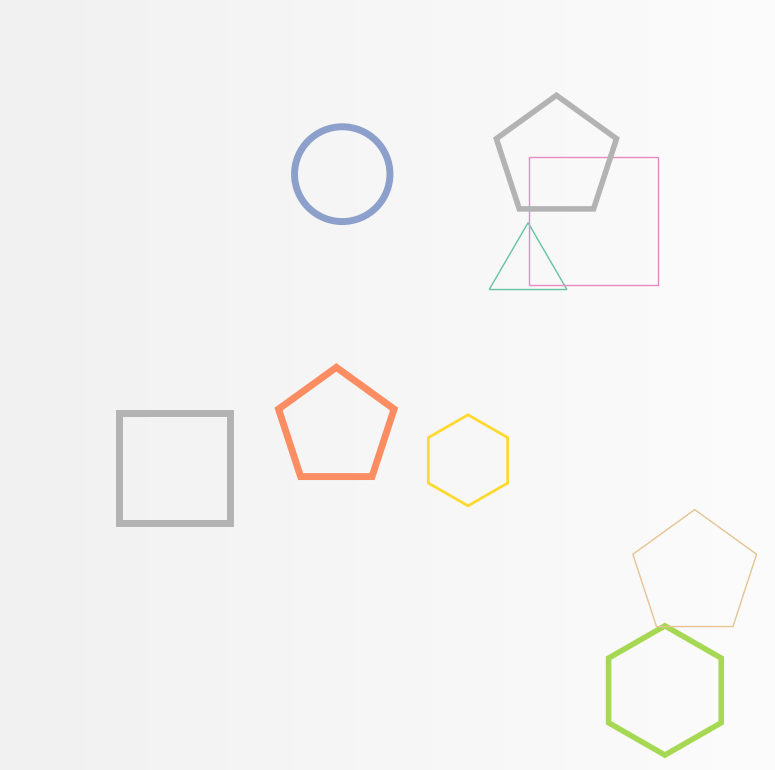[{"shape": "triangle", "thickness": 0.5, "radius": 0.29, "center": [0.681, 0.653]}, {"shape": "pentagon", "thickness": 2.5, "radius": 0.39, "center": [0.434, 0.445]}, {"shape": "circle", "thickness": 2.5, "radius": 0.31, "center": [0.442, 0.774]}, {"shape": "square", "thickness": 0.5, "radius": 0.42, "center": [0.766, 0.713]}, {"shape": "hexagon", "thickness": 2, "radius": 0.42, "center": [0.858, 0.103]}, {"shape": "hexagon", "thickness": 1, "radius": 0.3, "center": [0.604, 0.402]}, {"shape": "pentagon", "thickness": 0.5, "radius": 0.42, "center": [0.896, 0.254]}, {"shape": "pentagon", "thickness": 2, "radius": 0.41, "center": [0.718, 0.795]}, {"shape": "square", "thickness": 2.5, "radius": 0.36, "center": [0.225, 0.392]}]